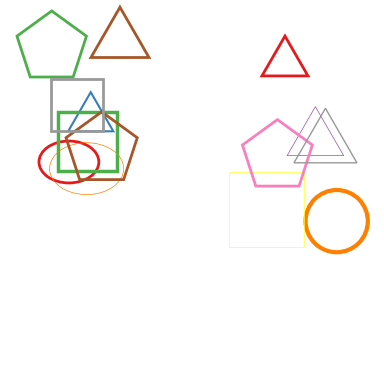[{"shape": "triangle", "thickness": 2, "radius": 0.35, "center": [0.74, 0.837]}, {"shape": "oval", "thickness": 2, "radius": 0.39, "center": [0.179, 0.579]}, {"shape": "triangle", "thickness": 1.5, "radius": 0.34, "center": [0.236, 0.693]}, {"shape": "pentagon", "thickness": 2, "radius": 0.47, "center": [0.134, 0.877]}, {"shape": "square", "thickness": 2.5, "radius": 0.38, "center": [0.228, 0.633]}, {"shape": "triangle", "thickness": 0.5, "radius": 0.42, "center": [0.819, 0.638]}, {"shape": "oval", "thickness": 0.5, "radius": 0.48, "center": [0.225, 0.562]}, {"shape": "circle", "thickness": 3, "radius": 0.4, "center": [0.875, 0.426]}, {"shape": "square", "thickness": 0.5, "radius": 0.49, "center": [0.692, 0.455]}, {"shape": "triangle", "thickness": 2, "radius": 0.44, "center": [0.312, 0.894]}, {"shape": "pentagon", "thickness": 2, "radius": 0.49, "center": [0.264, 0.612]}, {"shape": "pentagon", "thickness": 2, "radius": 0.48, "center": [0.721, 0.594]}, {"shape": "square", "thickness": 2, "radius": 0.34, "center": [0.201, 0.727]}, {"shape": "triangle", "thickness": 1, "radius": 0.47, "center": [0.845, 0.624]}]